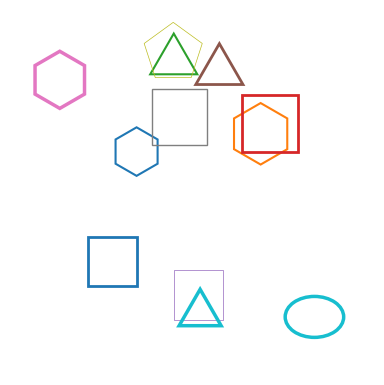[{"shape": "square", "thickness": 2, "radius": 0.31, "center": [0.292, 0.321]}, {"shape": "hexagon", "thickness": 1.5, "radius": 0.32, "center": [0.355, 0.606]}, {"shape": "hexagon", "thickness": 1.5, "radius": 0.4, "center": [0.677, 0.652]}, {"shape": "triangle", "thickness": 1.5, "radius": 0.35, "center": [0.451, 0.842]}, {"shape": "square", "thickness": 2, "radius": 0.37, "center": [0.701, 0.68]}, {"shape": "square", "thickness": 0.5, "radius": 0.32, "center": [0.516, 0.233]}, {"shape": "triangle", "thickness": 2, "radius": 0.35, "center": [0.57, 0.816]}, {"shape": "hexagon", "thickness": 2.5, "radius": 0.37, "center": [0.155, 0.793]}, {"shape": "square", "thickness": 1, "radius": 0.36, "center": [0.467, 0.696]}, {"shape": "pentagon", "thickness": 0.5, "radius": 0.4, "center": [0.45, 0.863]}, {"shape": "triangle", "thickness": 2.5, "radius": 0.31, "center": [0.52, 0.186]}, {"shape": "oval", "thickness": 2.5, "radius": 0.38, "center": [0.817, 0.177]}]